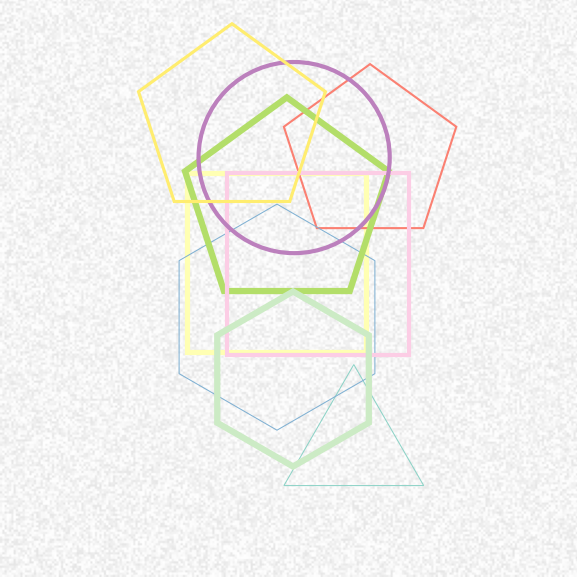[{"shape": "triangle", "thickness": 0.5, "radius": 0.7, "center": [0.613, 0.228]}, {"shape": "square", "thickness": 2.5, "radius": 0.77, "center": [0.479, 0.544]}, {"shape": "pentagon", "thickness": 1, "radius": 0.78, "center": [0.641, 0.731]}, {"shape": "hexagon", "thickness": 0.5, "radius": 0.98, "center": [0.48, 0.45]}, {"shape": "pentagon", "thickness": 3, "radius": 0.93, "center": [0.497, 0.645]}, {"shape": "square", "thickness": 2, "radius": 0.78, "center": [0.551, 0.542]}, {"shape": "circle", "thickness": 2, "radius": 0.83, "center": [0.509, 0.726]}, {"shape": "hexagon", "thickness": 3, "radius": 0.76, "center": [0.507, 0.343]}, {"shape": "pentagon", "thickness": 1.5, "radius": 0.85, "center": [0.402, 0.788]}]